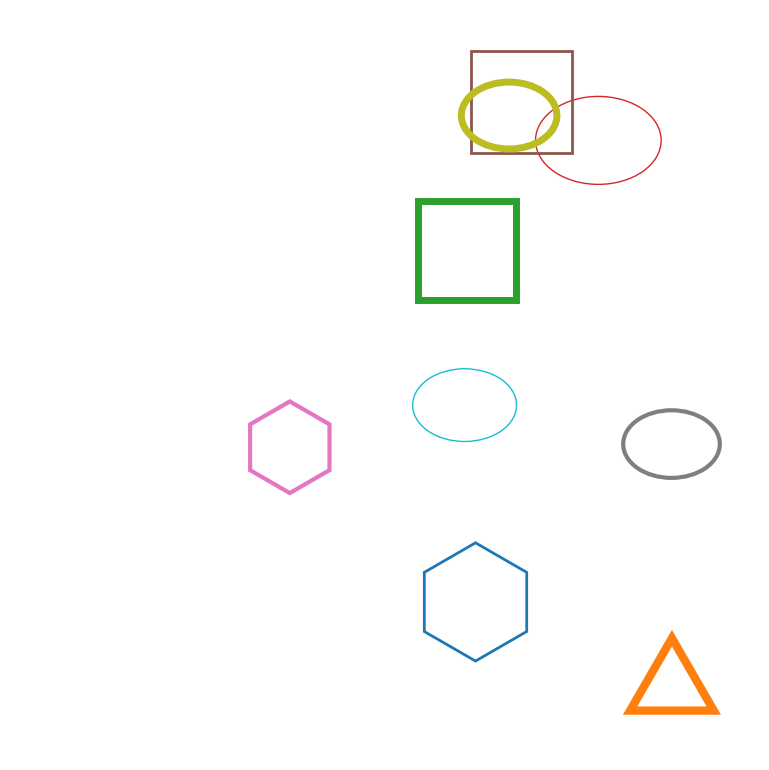[{"shape": "hexagon", "thickness": 1, "radius": 0.38, "center": [0.618, 0.218]}, {"shape": "triangle", "thickness": 3, "radius": 0.31, "center": [0.873, 0.109]}, {"shape": "square", "thickness": 2.5, "radius": 0.32, "center": [0.606, 0.675]}, {"shape": "oval", "thickness": 0.5, "radius": 0.41, "center": [0.777, 0.818]}, {"shape": "square", "thickness": 1, "radius": 0.33, "center": [0.677, 0.868]}, {"shape": "hexagon", "thickness": 1.5, "radius": 0.3, "center": [0.376, 0.419]}, {"shape": "oval", "thickness": 1.5, "radius": 0.31, "center": [0.872, 0.423]}, {"shape": "oval", "thickness": 2.5, "radius": 0.31, "center": [0.661, 0.85]}, {"shape": "oval", "thickness": 0.5, "radius": 0.34, "center": [0.603, 0.474]}]